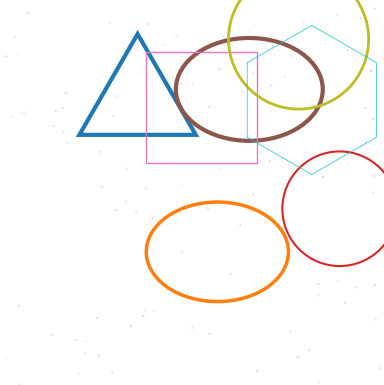[{"shape": "triangle", "thickness": 3, "radius": 0.87, "center": [0.357, 0.737]}, {"shape": "oval", "thickness": 2.5, "radius": 0.92, "center": [0.565, 0.346]}, {"shape": "circle", "thickness": 1.5, "radius": 0.74, "center": [0.882, 0.458]}, {"shape": "oval", "thickness": 3, "radius": 0.95, "center": [0.648, 0.768]}, {"shape": "square", "thickness": 1, "radius": 0.72, "center": [0.524, 0.722]}, {"shape": "circle", "thickness": 2, "radius": 0.91, "center": [0.776, 0.899]}, {"shape": "hexagon", "thickness": 0.5, "radius": 0.97, "center": [0.81, 0.74]}]